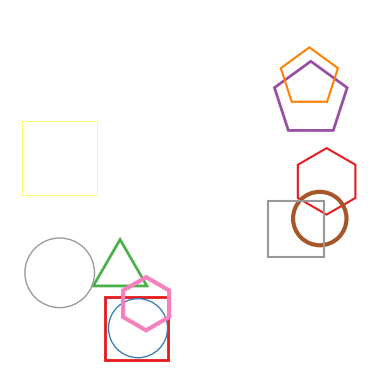[{"shape": "hexagon", "thickness": 1.5, "radius": 0.43, "center": [0.848, 0.529]}, {"shape": "square", "thickness": 2, "radius": 0.41, "center": [0.355, 0.147]}, {"shape": "circle", "thickness": 1, "radius": 0.38, "center": [0.358, 0.148]}, {"shape": "triangle", "thickness": 2, "radius": 0.4, "center": [0.312, 0.297]}, {"shape": "pentagon", "thickness": 2, "radius": 0.5, "center": [0.807, 0.742]}, {"shape": "pentagon", "thickness": 1.5, "radius": 0.39, "center": [0.804, 0.799]}, {"shape": "square", "thickness": 0.5, "radius": 0.48, "center": [0.154, 0.59]}, {"shape": "circle", "thickness": 3, "radius": 0.35, "center": [0.831, 0.432]}, {"shape": "hexagon", "thickness": 3, "radius": 0.35, "center": [0.379, 0.211]}, {"shape": "circle", "thickness": 1, "radius": 0.45, "center": [0.155, 0.291]}, {"shape": "square", "thickness": 1.5, "radius": 0.36, "center": [0.768, 0.406]}]